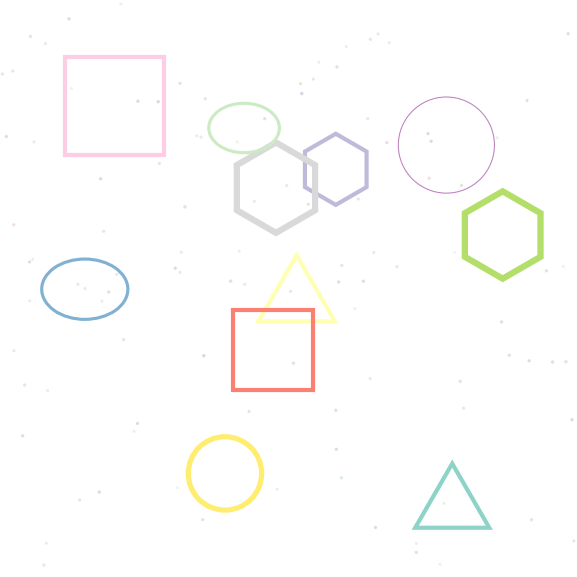[{"shape": "triangle", "thickness": 2, "radius": 0.37, "center": [0.783, 0.122]}, {"shape": "triangle", "thickness": 2, "radius": 0.38, "center": [0.514, 0.481]}, {"shape": "hexagon", "thickness": 2, "radius": 0.31, "center": [0.581, 0.706]}, {"shape": "square", "thickness": 2, "radius": 0.35, "center": [0.473, 0.392]}, {"shape": "oval", "thickness": 1.5, "radius": 0.37, "center": [0.147, 0.498]}, {"shape": "hexagon", "thickness": 3, "radius": 0.38, "center": [0.87, 0.592]}, {"shape": "square", "thickness": 2, "radius": 0.43, "center": [0.198, 0.815]}, {"shape": "hexagon", "thickness": 3, "radius": 0.39, "center": [0.478, 0.674]}, {"shape": "circle", "thickness": 0.5, "radius": 0.42, "center": [0.773, 0.748]}, {"shape": "oval", "thickness": 1.5, "radius": 0.31, "center": [0.423, 0.777]}, {"shape": "circle", "thickness": 2.5, "radius": 0.32, "center": [0.39, 0.179]}]